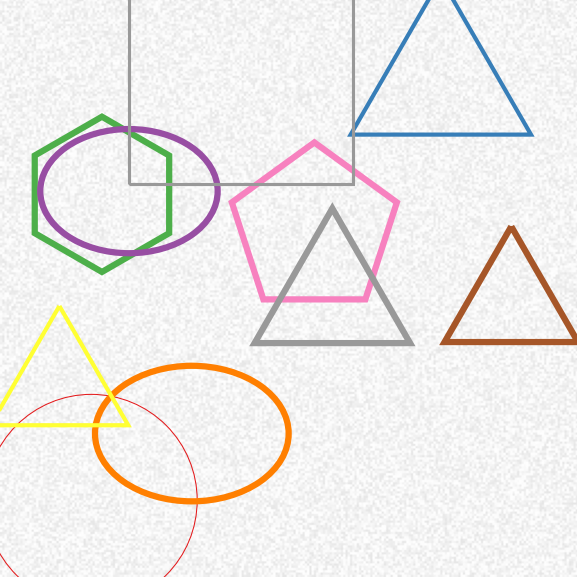[{"shape": "circle", "thickness": 0.5, "radius": 0.92, "center": [0.158, 0.133]}, {"shape": "triangle", "thickness": 2, "radius": 0.9, "center": [0.763, 0.856]}, {"shape": "hexagon", "thickness": 3, "radius": 0.67, "center": [0.177, 0.663]}, {"shape": "oval", "thickness": 3, "radius": 0.77, "center": [0.223, 0.668]}, {"shape": "oval", "thickness": 3, "radius": 0.84, "center": [0.332, 0.248]}, {"shape": "triangle", "thickness": 2, "radius": 0.69, "center": [0.103, 0.332]}, {"shape": "triangle", "thickness": 3, "radius": 0.67, "center": [0.885, 0.474]}, {"shape": "pentagon", "thickness": 3, "radius": 0.75, "center": [0.544, 0.602]}, {"shape": "triangle", "thickness": 3, "radius": 0.78, "center": [0.575, 0.483]}, {"shape": "square", "thickness": 1.5, "radius": 0.97, "center": [0.417, 0.874]}]